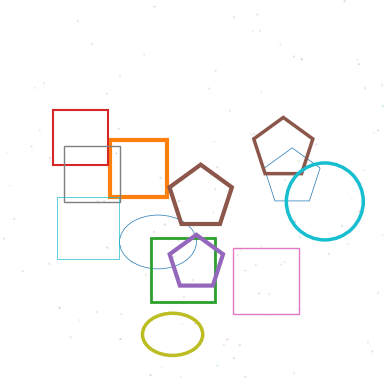[{"shape": "pentagon", "thickness": 0.5, "radius": 0.38, "center": [0.759, 0.54]}, {"shape": "oval", "thickness": 0.5, "radius": 0.5, "center": [0.41, 0.372]}, {"shape": "square", "thickness": 3, "radius": 0.37, "center": [0.36, 0.563]}, {"shape": "square", "thickness": 2, "radius": 0.41, "center": [0.476, 0.299]}, {"shape": "square", "thickness": 1.5, "radius": 0.35, "center": [0.21, 0.643]}, {"shape": "pentagon", "thickness": 3, "radius": 0.36, "center": [0.51, 0.317]}, {"shape": "pentagon", "thickness": 3, "radius": 0.43, "center": [0.521, 0.487]}, {"shape": "pentagon", "thickness": 2.5, "radius": 0.4, "center": [0.736, 0.614]}, {"shape": "square", "thickness": 1, "radius": 0.43, "center": [0.691, 0.27]}, {"shape": "square", "thickness": 1, "radius": 0.37, "center": [0.24, 0.548]}, {"shape": "oval", "thickness": 2.5, "radius": 0.39, "center": [0.448, 0.132]}, {"shape": "square", "thickness": 0.5, "radius": 0.4, "center": [0.229, 0.408]}, {"shape": "circle", "thickness": 2.5, "radius": 0.5, "center": [0.844, 0.477]}]